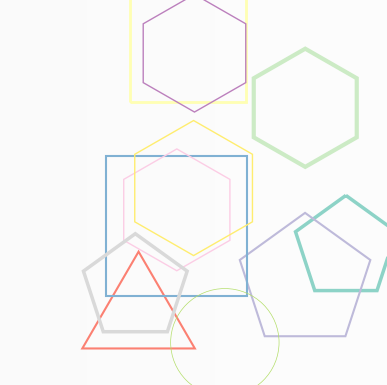[{"shape": "pentagon", "thickness": 2.5, "radius": 0.68, "center": [0.893, 0.356]}, {"shape": "square", "thickness": 2, "radius": 0.75, "center": [0.485, 0.884]}, {"shape": "pentagon", "thickness": 1.5, "radius": 0.89, "center": [0.787, 0.27]}, {"shape": "triangle", "thickness": 1.5, "radius": 0.84, "center": [0.358, 0.179]}, {"shape": "square", "thickness": 1.5, "radius": 0.91, "center": [0.455, 0.413]}, {"shape": "circle", "thickness": 0.5, "radius": 0.7, "center": [0.58, 0.111]}, {"shape": "hexagon", "thickness": 1, "radius": 0.79, "center": [0.456, 0.455]}, {"shape": "pentagon", "thickness": 2.5, "radius": 0.7, "center": [0.349, 0.252]}, {"shape": "hexagon", "thickness": 1, "radius": 0.76, "center": [0.502, 0.862]}, {"shape": "hexagon", "thickness": 3, "radius": 0.77, "center": [0.788, 0.72]}, {"shape": "hexagon", "thickness": 1, "radius": 0.88, "center": [0.5, 0.512]}]